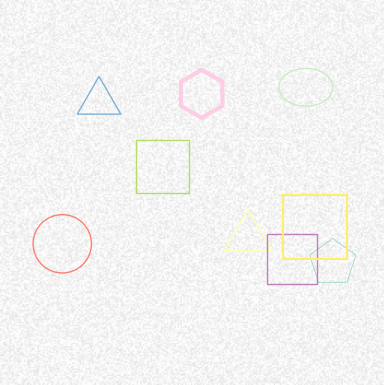[{"shape": "pentagon", "thickness": 0.5, "radius": 0.32, "center": [0.864, 0.318]}, {"shape": "triangle", "thickness": 1, "radius": 0.36, "center": [0.644, 0.384]}, {"shape": "circle", "thickness": 1, "radius": 0.38, "center": [0.162, 0.367]}, {"shape": "triangle", "thickness": 1, "radius": 0.33, "center": [0.257, 0.736]}, {"shape": "square", "thickness": 1, "radius": 0.34, "center": [0.422, 0.568]}, {"shape": "hexagon", "thickness": 3, "radius": 0.31, "center": [0.524, 0.756]}, {"shape": "square", "thickness": 1, "radius": 0.32, "center": [0.759, 0.327]}, {"shape": "oval", "thickness": 1, "radius": 0.35, "center": [0.794, 0.773]}, {"shape": "square", "thickness": 1.5, "radius": 0.41, "center": [0.818, 0.41]}]